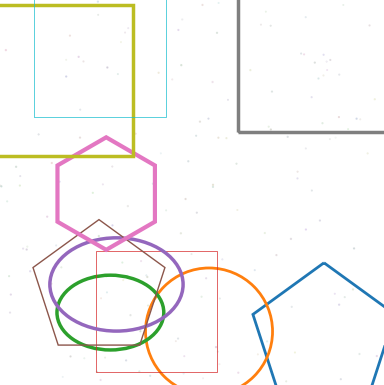[{"shape": "pentagon", "thickness": 2, "radius": 0.97, "center": [0.842, 0.123]}, {"shape": "circle", "thickness": 2, "radius": 0.82, "center": [0.543, 0.139]}, {"shape": "oval", "thickness": 2.5, "radius": 0.69, "center": [0.287, 0.188]}, {"shape": "square", "thickness": 0.5, "radius": 0.79, "center": [0.406, 0.191]}, {"shape": "oval", "thickness": 2.5, "radius": 0.87, "center": [0.303, 0.261]}, {"shape": "pentagon", "thickness": 1, "radius": 0.9, "center": [0.257, 0.249]}, {"shape": "hexagon", "thickness": 3, "radius": 0.73, "center": [0.276, 0.497]}, {"shape": "square", "thickness": 2.5, "radius": 1.0, "center": [0.819, 0.858]}, {"shape": "square", "thickness": 2.5, "radius": 0.98, "center": [0.149, 0.791]}, {"shape": "square", "thickness": 0.5, "radius": 0.86, "center": [0.259, 0.867]}]